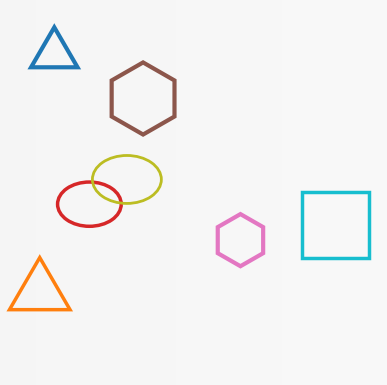[{"shape": "triangle", "thickness": 3, "radius": 0.35, "center": [0.14, 0.86]}, {"shape": "triangle", "thickness": 2.5, "radius": 0.45, "center": [0.103, 0.241]}, {"shape": "oval", "thickness": 2.5, "radius": 0.41, "center": [0.231, 0.47]}, {"shape": "hexagon", "thickness": 3, "radius": 0.47, "center": [0.369, 0.744]}, {"shape": "hexagon", "thickness": 3, "radius": 0.34, "center": [0.621, 0.376]}, {"shape": "oval", "thickness": 2, "radius": 0.44, "center": [0.327, 0.534]}, {"shape": "square", "thickness": 2.5, "radius": 0.43, "center": [0.865, 0.416]}]